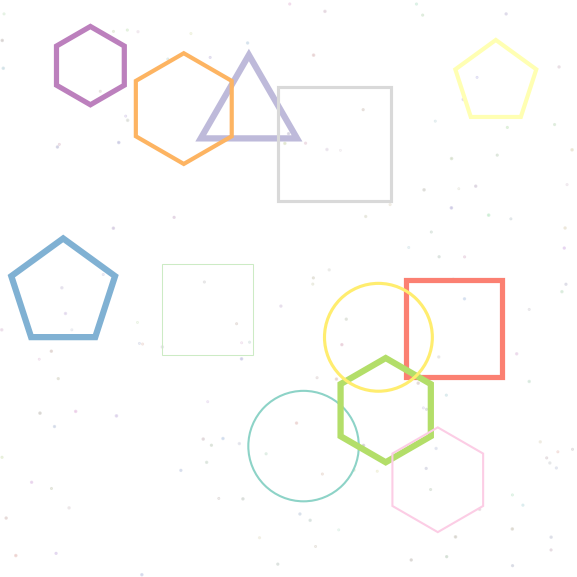[{"shape": "circle", "thickness": 1, "radius": 0.48, "center": [0.526, 0.227]}, {"shape": "pentagon", "thickness": 2, "radius": 0.37, "center": [0.859, 0.856]}, {"shape": "triangle", "thickness": 3, "radius": 0.48, "center": [0.431, 0.808]}, {"shape": "square", "thickness": 2.5, "radius": 0.42, "center": [0.786, 0.431]}, {"shape": "pentagon", "thickness": 3, "radius": 0.47, "center": [0.109, 0.492]}, {"shape": "hexagon", "thickness": 2, "radius": 0.48, "center": [0.318, 0.811]}, {"shape": "hexagon", "thickness": 3, "radius": 0.45, "center": [0.668, 0.289]}, {"shape": "hexagon", "thickness": 1, "radius": 0.45, "center": [0.758, 0.168]}, {"shape": "square", "thickness": 1.5, "radius": 0.49, "center": [0.579, 0.75]}, {"shape": "hexagon", "thickness": 2.5, "radius": 0.34, "center": [0.157, 0.885]}, {"shape": "square", "thickness": 0.5, "radius": 0.4, "center": [0.36, 0.463]}, {"shape": "circle", "thickness": 1.5, "radius": 0.47, "center": [0.655, 0.415]}]